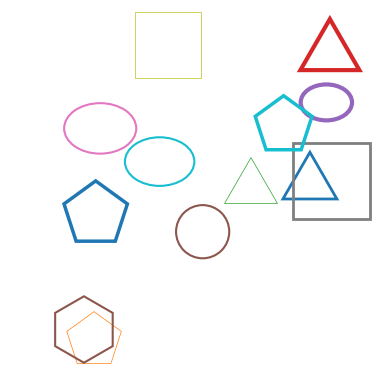[{"shape": "pentagon", "thickness": 2.5, "radius": 0.43, "center": [0.249, 0.444]}, {"shape": "triangle", "thickness": 2, "radius": 0.4, "center": [0.805, 0.524]}, {"shape": "pentagon", "thickness": 0.5, "radius": 0.37, "center": [0.244, 0.116]}, {"shape": "triangle", "thickness": 0.5, "radius": 0.4, "center": [0.652, 0.511]}, {"shape": "triangle", "thickness": 3, "radius": 0.44, "center": [0.857, 0.862]}, {"shape": "oval", "thickness": 3, "radius": 0.33, "center": [0.848, 0.734]}, {"shape": "circle", "thickness": 1.5, "radius": 0.35, "center": [0.526, 0.398]}, {"shape": "hexagon", "thickness": 1.5, "radius": 0.43, "center": [0.218, 0.144]}, {"shape": "oval", "thickness": 1.5, "radius": 0.47, "center": [0.26, 0.666]}, {"shape": "square", "thickness": 2, "radius": 0.49, "center": [0.861, 0.53]}, {"shape": "square", "thickness": 0.5, "radius": 0.43, "center": [0.436, 0.884]}, {"shape": "oval", "thickness": 1.5, "radius": 0.45, "center": [0.415, 0.58]}, {"shape": "pentagon", "thickness": 2.5, "radius": 0.39, "center": [0.737, 0.674]}]